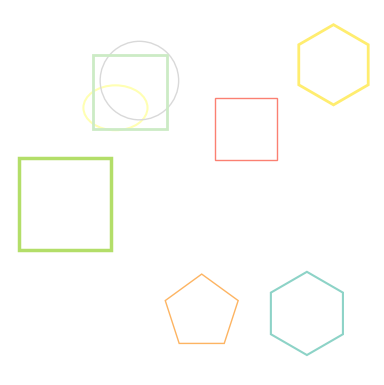[{"shape": "hexagon", "thickness": 1.5, "radius": 0.54, "center": [0.797, 0.186]}, {"shape": "oval", "thickness": 1.5, "radius": 0.42, "center": [0.3, 0.72]}, {"shape": "square", "thickness": 1, "radius": 0.4, "center": [0.639, 0.666]}, {"shape": "pentagon", "thickness": 1, "radius": 0.5, "center": [0.524, 0.189]}, {"shape": "square", "thickness": 2.5, "radius": 0.6, "center": [0.168, 0.47]}, {"shape": "circle", "thickness": 1, "radius": 0.51, "center": [0.362, 0.791]}, {"shape": "square", "thickness": 2, "radius": 0.48, "center": [0.339, 0.76]}, {"shape": "hexagon", "thickness": 2, "radius": 0.52, "center": [0.866, 0.832]}]